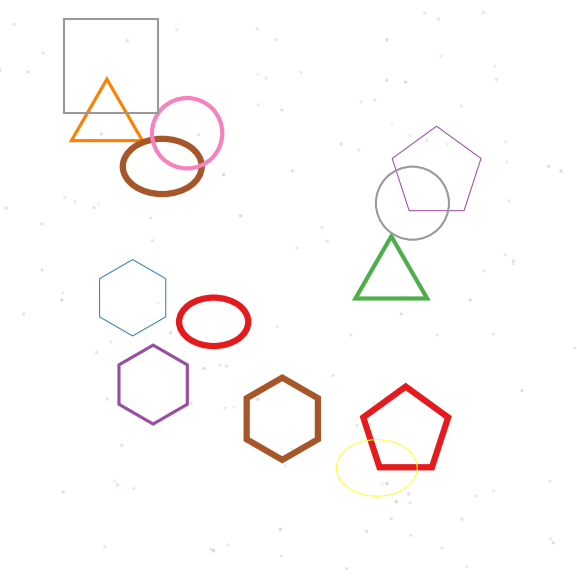[{"shape": "oval", "thickness": 3, "radius": 0.3, "center": [0.37, 0.442]}, {"shape": "pentagon", "thickness": 3, "radius": 0.39, "center": [0.703, 0.252]}, {"shape": "hexagon", "thickness": 0.5, "radius": 0.33, "center": [0.23, 0.484]}, {"shape": "triangle", "thickness": 2, "radius": 0.36, "center": [0.678, 0.518]}, {"shape": "pentagon", "thickness": 0.5, "radius": 0.4, "center": [0.756, 0.7]}, {"shape": "hexagon", "thickness": 1.5, "radius": 0.34, "center": [0.265, 0.333]}, {"shape": "triangle", "thickness": 1.5, "radius": 0.35, "center": [0.185, 0.791]}, {"shape": "oval", "thickness": 0.5, "radius": 0.35, "center": [0.652, 0.189]}, {"shape": "oval", "thickness": 3, "radius": 0.34, "center": [0.281, 0.711]}, {"shape": "hexagon", "thickness": 3, "radius": 0.36, "center": [0.489, 0.274]}, {"shape": "circle", "thickness": 2, "radius": 0.3, "center": [0.324, 0.768]}, {"shape": "circle", "thickness": 1, "radius": 0.32, "center": [0.714, 0.647]}, {"shape": "square", "thickness": 1, "radius": 0.41, "center": [0.193, 0.885]}]